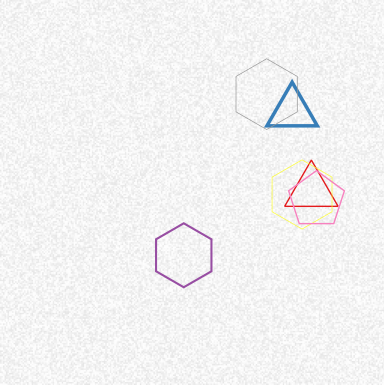[{"shape": "triangle", "thickness": 1, "radius": 0.4, "center": [0.809, 0.504]}, {"shape": "triangle", "thickness": 2.5, "radius": 0.38, "center": [0.759, 0.711]}, {"shape": "hexagon", "thickness": 1.5, "radius": 0.42, "center": [0.477, 0.337]}, {"shape": "hexagon", "thickness": 0.5, "radius": 0.45, "center": [0.785, 0.495]}, {"shape": "pentagon", "thickness": 1, "radius": 0.38, "center": [0.822, 0.481]}, {"shape": "hexagon", "thickness": 0.5, "radius": 0.46, "center": [0.693, 0.755]}]